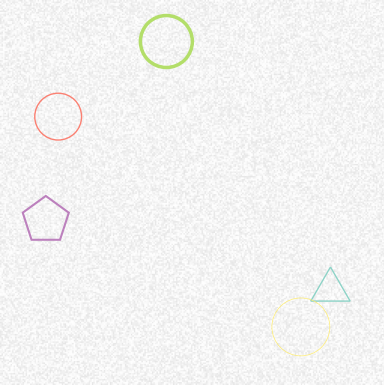[{"shape": "triangle", "thickness": 1, "radius": 0.29, "center": [0.858, 0.247]}, {"shape": "circle", "thickness": 1, "radius": 0.3, "center": [0.151, 0.697]}, {"shape": "circle", "thickness": 2.5, "radius": 0.34, "center": [0.432, 0.892]}, {"shape": "pentagon", "thickness": 1.5, "radius": 0.31, "center": [0.119, 0.428]}, {"shape": "circle", "thickness": 0.5, "radius": 0.38, "center": [0.781, 0.151]}]